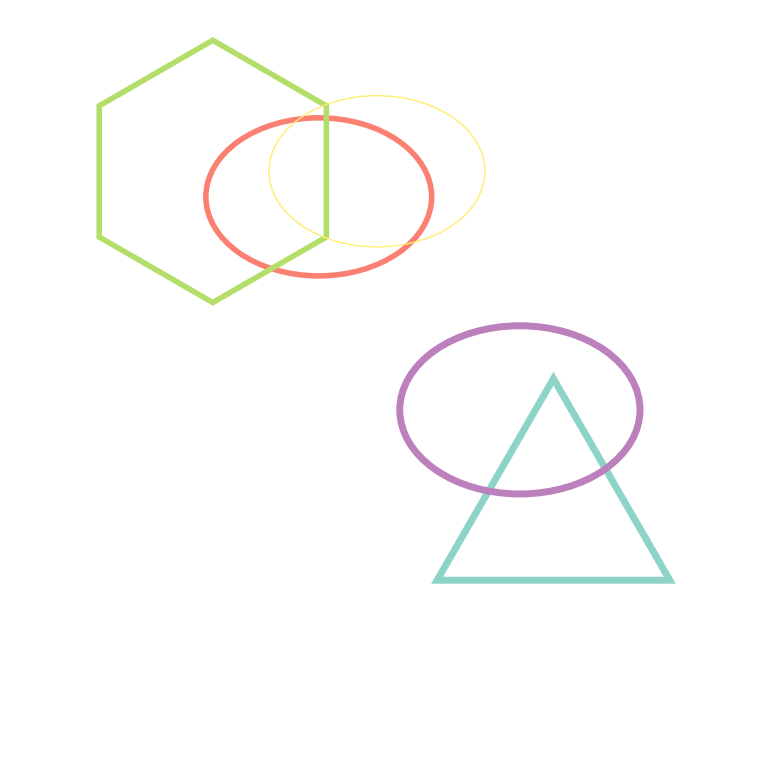[{"shape": "triangle", "thickness": 2.5, "radius": 0.87, "center": [0.719, 0.334]}, {"shape": "oval", "thickness": 2, "radius": 0.73, "center": [0.414, 0.744]}, {"shape": "hexagon", "thickness": 2, "radius": 0.85, "center": [0.276, 0.777]}, {"shape": "oval", "thickness": 2.5, "radius": 0.78, "center": [0.675, 0.468]}, {"shape": "oval", "thickness": 0.5, "radius": 0.7, "center": [0.49, 0.778]}]